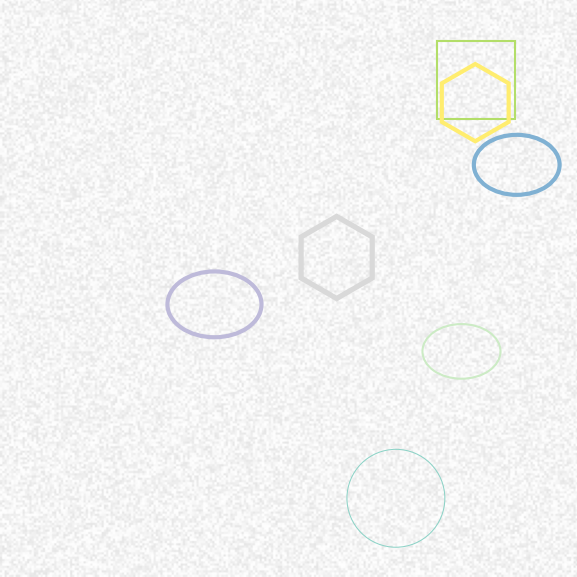[{"shape": "circle", "thickness": 0.5, "radius": 0.42, "center": [0.686, 0.136]}, {"shape": "oval", "thickness": 2, "radius": 0.41, "center": [0.371, 0.472]}, {"shape": "oval", "thickness": 2, "radius": 0.37, "center": [0.895, 0.714]}, {"shape": "square", "thickness": 1, "radius": 0.34, "center": [0.825, 0.86]}, {"shape": "hexagon", "thickness": 2.5, "radius": 0.36, "center": [0.583, 0.553]}, {"shape": "oval", "thickness": 1, "radius": 0.34, "center": [0.799, 0.391]}, {"shape": "hexagon", "thickness": 2, "radius": 0.33, "center": [0.823, 0.821]}]